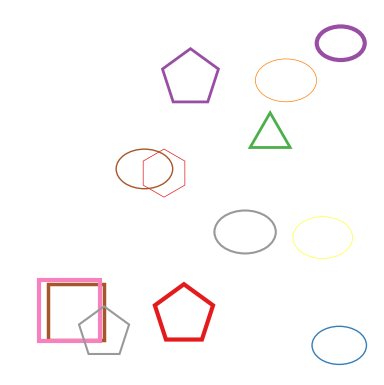[{"shape": "pentagon", "thickness": 3, "radius": 0.4, "center": [0.478, 0.182]}, {"shape": "hexagon", "thickness": 0.5, "radius": 0.31, "center": [0.426, 0.55]}, {"shape": "oval", "thickness": 1, "radius": 0.35, "center": [0.881, 0.103]}, {"shape": "triangle", "thickness": 2, "radius": 0.3, "center": [0.702, 0.647]}, {"shape": "pentagon", "thickness": 2, "radius": 0.38, "center": [0.495, 0.797]}, {"shape": "oval", "thickness": 3, "radius": 0.31, "center": [0.885, 0.888]}, {"shape": "oval", "thickness": 0.5, "radius": 0.4, "center": [0.743, 0.791]}, {"shape": "oval", "thickness": 0.5, "radius": 0.39, "center": [0.838, 0.383]}, {"shape": "oval", "thickness": 1, "radius": 0.37, "center": [0.375, 0.561]}, {"shape": "square", "thickness": 2.5, "radius": 0.36, "center": [0.198, 0.19]}, {"shape": "square", "thickness": 3, "radius": 0.4, "center": [0.181, 0.194]}, {"shape": "pentagon", "thickness": 1.5, "radius": 0.34, "center": [0.27, 0.136]}, {"shape": "oval", "thickness": 1.5, "radius": 0.4, "center": [0.637, 0.397]}]